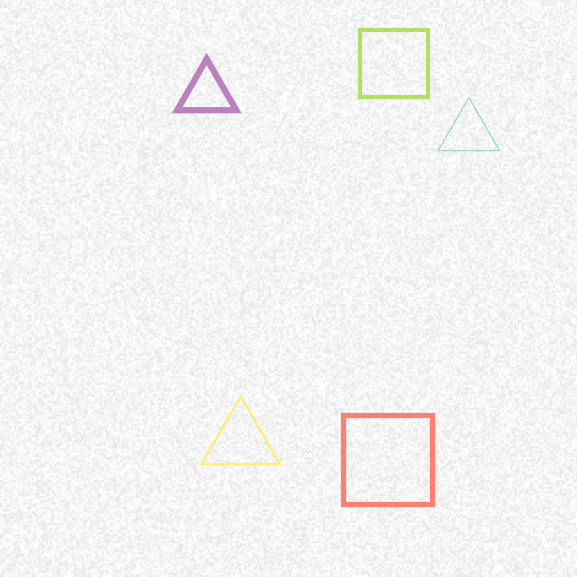[{"shape": "triangle", "thickness": 0.5, "radius": 0.31, "center": [0.812, 0.769]}, {"shape": "square", "thickness": 2.5, "radius": 0.38, "center": [0.671, 0.204]}, {"shape": "square", "thickness": 2, "radius": 0.29, "center": [0.682, 0.889]}, {"shape": "triangle", "thickness": 3, "radius": 0.3, "center": [0.358, 0.838]}, {"shape": "triangle", "thickness": 1, "radius": 0.39, "center": [0.417, 0.235]}]